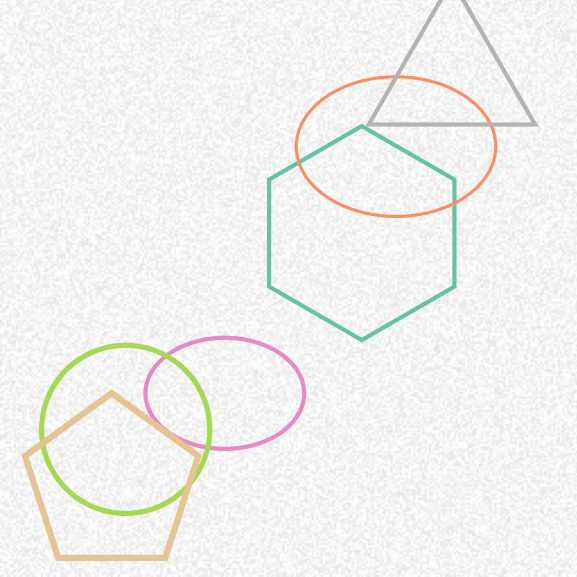[{"shape": "hexagon", "thickness": 2, "radius": 0.93, "center": [0.626, 0.596]}, {"shape": "oval", "thickness": 1.5, "radius": 0.86, "center": [0.686, 0.745]}, {"shape": "oval", "thickness": 2, "radius": 0.69, "center": [0.389, 0.318]}, {"shape": "circle", "thickness": 2.5, "radius": 0.73, "center": [0.218, 0.256]}, {"shape": "pentagon", "thickness": 3, "radius": 0.79, "center": [0.193, 0.161]}, {"shape": "triangle", "thickness": 2, "radius": 0.83, "center": [0.783, 0.867]}]